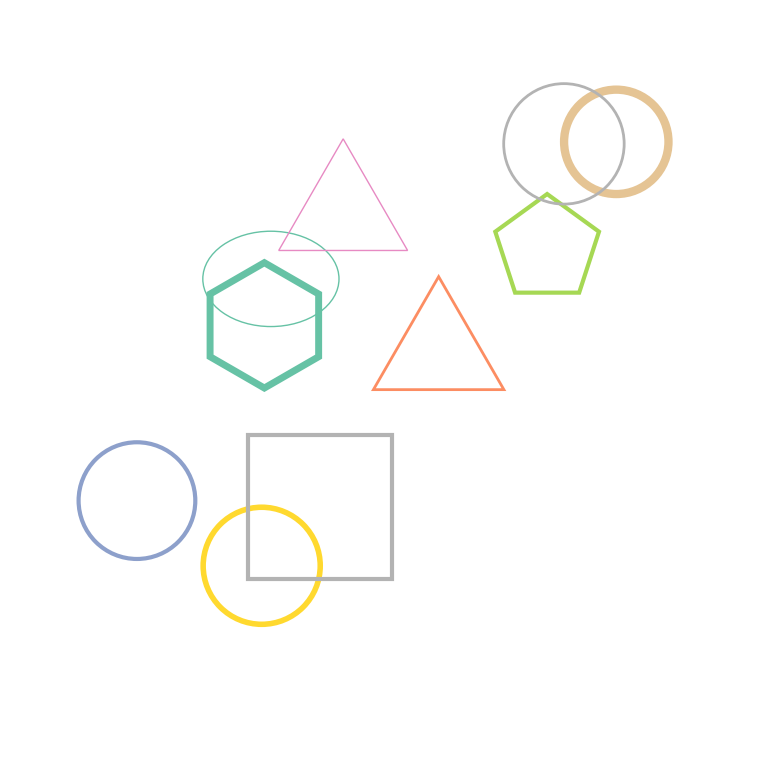[{"shape": "hexagon", "thickness": 2.5, "radius": 0.41, "center": [0.343, 0.577]}, {"shape": "oval", "thickness": 0.5, "radius": 0.44, "center": [0.352, 0.638]}, {"shape": "triangle", "thickness": 1, "radius": 0.49, "center": [0.57, 0.543]}, {"shape": "circle", "thickness": 1.5, "radius": 0.38, "center": [0.178, 0.35]}, {"shape": "triangle", "thickness": 0.5, "radius": 0.48, "center": [0.446, 0.723]}, {"shape": "pentagon", "thickness": 1.5, "radius": 0.35, "center": [0.711, 0.677]}, {"shape": "circle", "thickness": 2, "radius": 0.38, "center": [0.34, 0.265]}, {"shape": "circle", "thickness": 3, "radius": 0.34, "center": [0.8, 0.816]}, {"shape": "circle", "thickness": 1, "radius": 0.39, "center": [0.732, 0.813]}, {"shape": "square", "thickness": 1.5, "radius": 0.47, "center": [0.416, 0.341]}]